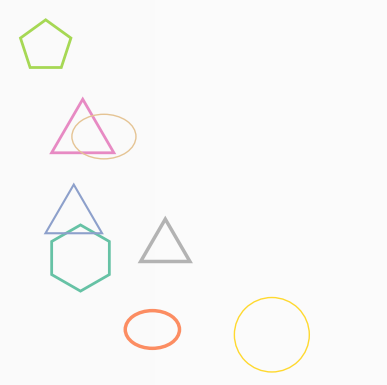[{"shape": "hexagon", "thickness": 2, "radius": 0.43, "center": [0.208, 0.33]}, {"shape": "oval", "thickness": 2.5, "radius": 0.35, "center": [0.393, 0.144]}, {"shape": "triangle", "thickness": 1.5, "radius": 0.42, "center": [0.19, 0.436]}, {"shape": "triangle", "thickness": 2, "radius": 0.46, "center": [0.214, 0.65]}, {"shape": "pentagon", "thickness": 2, "radius": 0.34, "center": [0.118, 0.88]}, {"shape": "circle", "thickness": 1, "radius": 0.48, "center": [0.702, 0.131]}, {"shape": "oval", "thickness": 1, "radius": 0.41, "center": [0.268, 0.645]}, {"shape": "triangle", "thickness": 2.5, "radius": 0.37, "center": [0.427, 0.358]}]